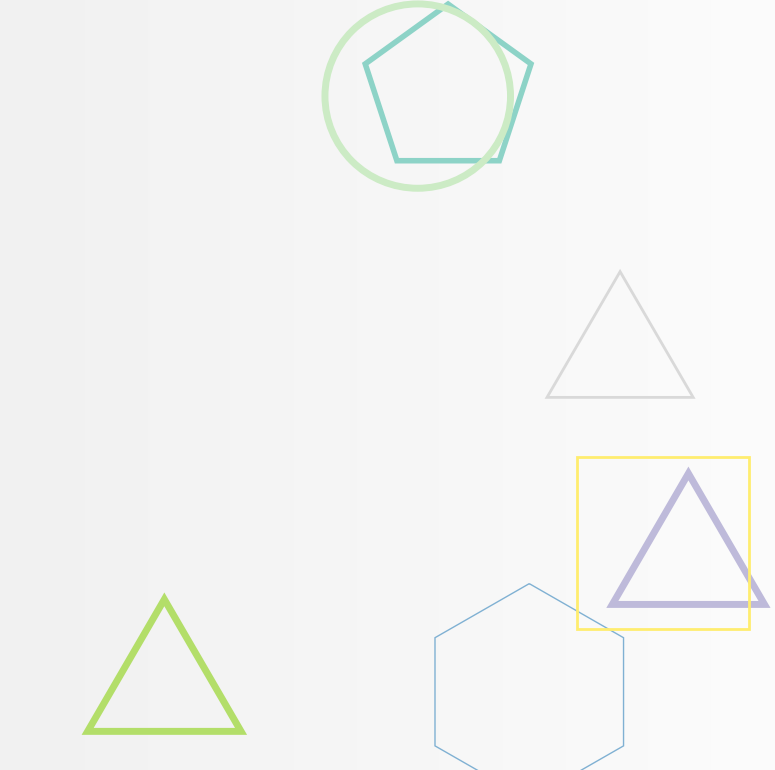[{"shape": "pentagon", "thickness": 2, "radius": 0.56, "center": [0.578, 0.882]}, {"shape": "triangle", "thickness": 2.5, "radius": 0.57, "center": [0.888, 0.272]}, {"shape": "hexagon", "thickness": 0.5, "radius": 0.7, "center": [0.683, 0.102]}, {"shape": "triangle", "thickness": 2.5, "radius": 0.57, "center": [0.212, 0.107]}, {"shape": "triangle", "thickness": 1, "radius": 0.54, "center": [0.8, 0.538]}, {"shape": "circle", "thickness": 2.5, "radius": 0.6, "center": [0.539, 0.875]}, {"shape": "square", "thickness": 1, "radius": 0.56, "center": [0.855, 0.295]}]